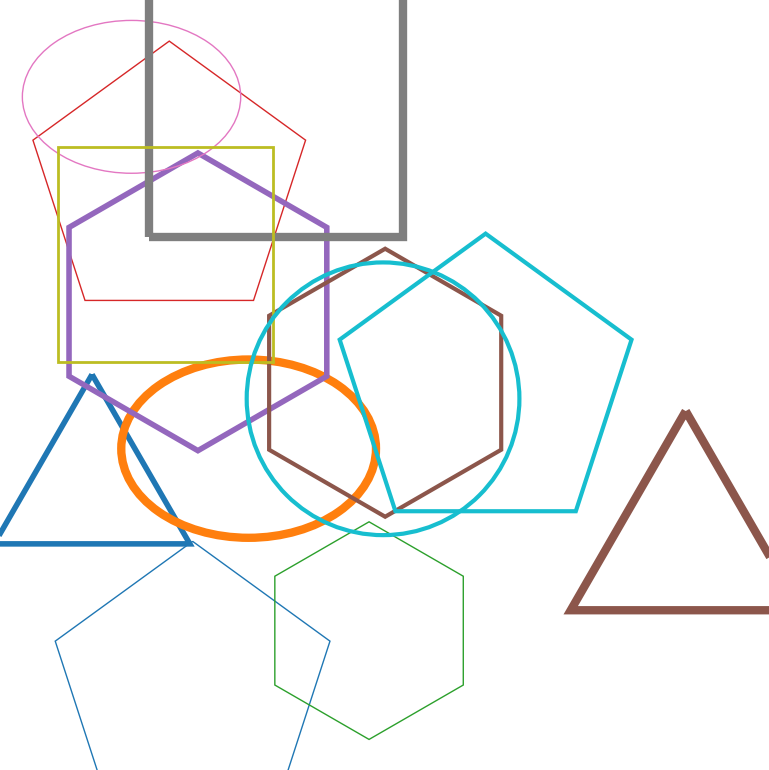[{"shape": "triangle", "thickness": 2, "radius": 0.73, "center": [0.12, 0.367]}, {"shape": "pentagon", "thickness": 0.5, "radius": 0.94, "center": [0.25, 0.109]}, {"shape": "oval", "thickness": 3, "radius": 0.83, "center": [0.323, 0.417]}, {"shape": "hexagon", "thickness": 0.5, "radius": 0.71, "center": [0.479, 0.181]}, {"shape": "pentagon", "thickness": 0.5, "radius": 0.93, "center": [0.22, 0.76]}, {"shape": "hexagon", "thickness": 2, "radius": 0.97, "center": [0.257, 0.608]}, {"shape": "triangle", "thickness": 3, "radius": 0.86, "center": [0.891, 0.294]}, {"shape": "hexagon", "thickness": 1.5, "radius": 0.87, "center": [0.5, 0.503]}, {"shape": "oval", "thickness": 0.5, "radius": 0.71, "center": [0.171, 0.874]}, {"shape": "square", "thickness": 3, "radius": 0.82, "center": [0.358, 0.856]}, {"shape": "square", "thickness": 1, "radius": 0.7, "center": [0.215, 0.669]}, {"shape": "circle", "thickness": 1.5, "radius": 0.89, "center": [0.497, 0.482]}, {"shape": "pentagon", "thickness": 1.5, "radius": 1.0, "center": [0.631, 0.497]}]